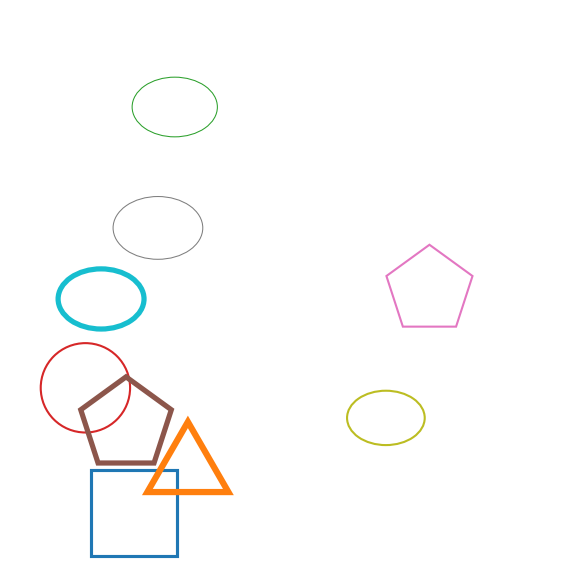[{"shape": "square", "thickness": 1.5, "radius": 0.37, "center": [0.232, 0.111]}, {"shape": "triangle", "thickness": 3, "radius": 0.4, "center": [0.325, 0.188]}, {"shape": "oval", "thickness": 0.5, "radius": 0.37, "center": [0.303, 0.814]}, {"shape": "circle", "thickness": 1, "radius": 0.39, "center": [0.148, 0.328]}, {"shape": "pentagon", "thickness": 2.5, "radius": 0.41, "center": [0.218, 0.264]}, {"shape": "pentagon", "thickness": 1, "radius": 0.39, "center": [0.744, 0.497]}, {"shape": "oval", "thickness": 0.5, "radius": 0.39, "center": [0.273, 0.604]}, {"shape": "oval", "thickness": 1, "radius": 0.34, "center": [0.668, 0.275]}, {"shape": "oval", "thickness": 2.5, "radius": 0.37, "center": [0.175, 0.481]}]